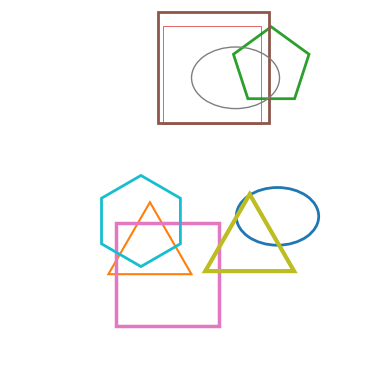[{"shape": "oval", "thickness": 2, "radius": 0.54, "center": [0.721, 0.438]}, {"shape": "triangle", "thickness": 1.5, "radius": 0.62, "center": [0.389, 0.35]}, {"shape": "pentagon", "thickness": 2, "radius": 0.52, "center": [0.705, 0.827]}, {"shape": "square", "thickness": 0.5, "radius": 0.64, "center": [0.552, 0.804]}, {"shape": "square", "thickness": 2, "radius": 0.72, "center": [0.554, 0.826]}, {"shape": "square", "thickness": 2.5, "radius": 0.67, "center": [0.436, 0.286]}, {"shape": "oval", "thickness": 1, "radius": 0.57, "center": [0.612, 0.798]}, {"shape": "triangle", "thickness": 3, "radius": 0.67, "center": [0.649, 0.362]}, {"shape": "hexagon", "thickness": 2, "radius": 0.59, "center": [0.366, 0.426]}]